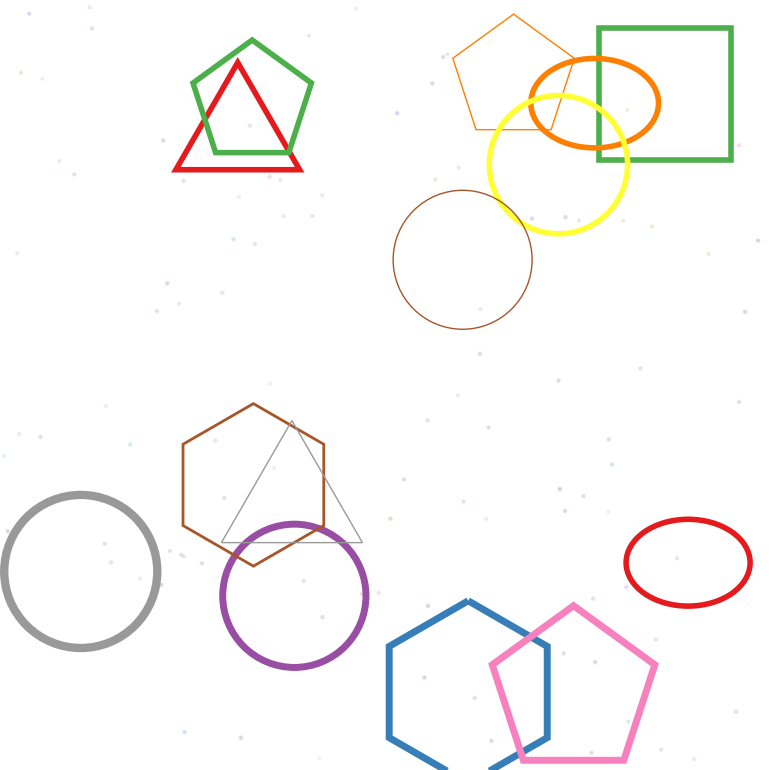[{"shape": "oval", "thickness": 2, "radius": 0.4, "center": [0.894, 0.269]}, {"shape": "triangle", "thickness": 2, "radius": 0.46, "center": [0.309, 0.826]}, {"shape": "hexagon", "thickness": 2.5, "radius": 0.59, "center": [0.608, 0.101]}, {"shape": "pentagon", "thickness": 2, "radius": 0.4, "center": [0.328, 0.867]}, {"shape": "square", "thickness": 2, "radius": 0.43, "center": [0.863, 0.878]}, {"shape": "circle", "thickness": 2.5, "radius": 0.47, "center": [0.382, 0.226]}, {"shape": "pentagon", "thickness": 0.5, "radius": 0.41, "center": [0.667, 0.899]}, {"shape": "oval", "thickness": 2, "radius": 0.41, "center": [0.772, 0.866]}, {"shape": "circle", "thickness": 2, "radius": 0.45, "center": [0.725, 0.786]}, {"shape": "circle", "thickness": 0.5, "radius": 0.45, "center": [0.601, 0.663]}, {"shape": "hexagon", "thickness": 1, "radius": 0.53, "center": [0.329, 0.37]}, {"shape": "pentagon", "thickness": 2.5, "radius": 0.55, "center": [0.745, 0.102]}, {"shape": "circle", "thickness": 3, "radius": 0.5, "center": [0.105, 0.258]}, {"shape": "triangle", "thickness": 0.5, "radius": 0.53, "center": [0.379, 0.348]}]